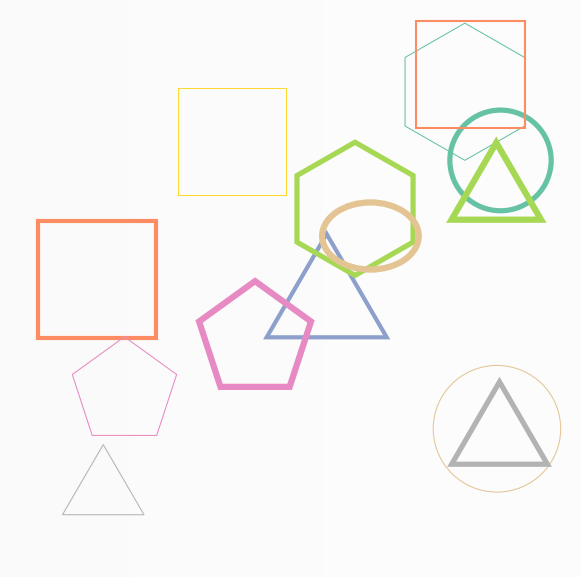[{"shape": "hexagon", "thickness": 0.5, "radius": 0.59, "center": [0.8, 0.84]}, {"shape": "circle", "thickness": 2.5, "radius": 0.44, "center": [0.861, 0.721]}, {"shape": "square", "thickness": 1, "radius": 0.47, "center": [0.809, 0.87]}, {"shape": "square", "thickness": 2, "radius": 0.51, "center": [0.167, 0.516]}, {"shape": "triangle", "thickness": 2, "radius": 0.6, "center": [0.562, 0.475]}, {"shape": "pentagon", "thickness": 3, "radius": 0.51, "center": [0.439, 0.411]}, {"shape": "pentagon", "thickness": 0.5, "radius": 0.47, "center": [0.214, 0.322]}, {"shape": "hexagon", "thickness": 2.5, "radius": 0.58, "center": [0.611, 0.638]}, {"shape": "triangle", "thickness": 3, "radius": 0.44, "center": [0.854, 0.663]}, {"shape": "square", "thickness": 0.5, "radius": 0.46, "center": [0.4, 0.755]}, {"shape": "oval", "thickness": 3, "radius": 0.42, "center": [0.637, 0.59]}, {"shape": "circle", "thickness": 0.5, "radius": 0.55, "center": [0.855, 0.257]}, {"shape": "triangle", "thickness": 2.5, "radius": 0.48, "center": [0.859, 0.243]}, {"shape": "triangle", "thickness": 0.5, "radius": 0.4, "center": [0.178, 0.148]}]